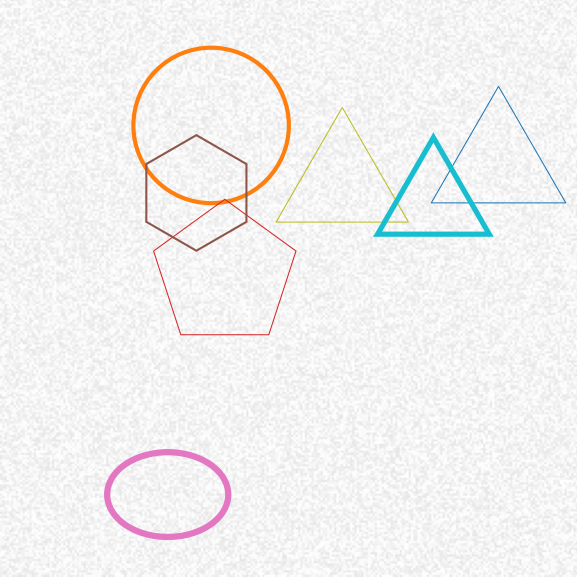[{"shape": "triangle", "thickness": 0.5, "radius": 0.67, "center": [0.863, 0.715]}, {"shape": "circle", "thickness": 2, "radius": 0.67, "center": [0.366, 0.782]}, {"shape": "pentagon", "thickness": 0.5, "radius": 0.65, "center": [0.389, 0.524]}, {"shape": "hexagon", "thickness": 1, "radius": 0.5, "center": [0.34, 0.665]}, {"shape": "oval", "thickness": 3, "radius": 0.52, "center": [0.29, 0.143]}, {"shape": "triangle", "thickness": 0.5, "radius": 0.66, "center": [0.593, 0.681]}, {"shape": "triangle", "thickness": 2.5, "radius": 0.56, "center": [0.751, 0.649]}]